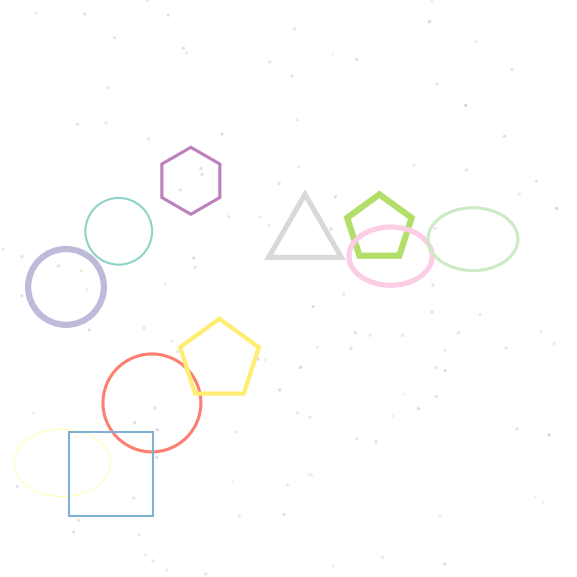[{"shape": "circle", "thickness": 1, "radius": 0.29, "center": [0.206, 0.599]}, {"shape": "oval", "thickness": 0.5, "radius": 0.42, "center": [0.108, 0.198]}, {"shape": "circle", "thickness": 3, "radius": 0.33, "center": [0.114, 0.502]}, {"shape": "circle", "thickness": 1.5, "radius": 0.42, "center": [0.263, 0.301]}, {"shape": "square", "thickness": 1, "radius": 0.36, "center": [0.192, 0.179]}, {"shape": "pentagon", "thickness": 3, "radius": 0.29, "center": [0.657, 0.604]}, {"shape": "oval", "thickness": 2.5, "radius": 0.36, "center": [0.676, 0.556]}, {"shape": "triangle", "thickness": 2.5, "radius": 0.36, "center": [0.528, 0.59]}, {"shape": "hexagon", "thickness": 1.5, "radius": 0.29, "center": [0.33, 0.686]}, {"shape": "oval", "thickness": 1.5, "radius": 0.39, "center": [0.819, 0.585]}, {"shape": "pentagon", "thickness": 2, "radius": 0.36, "center": [0.38, 0.376]}]